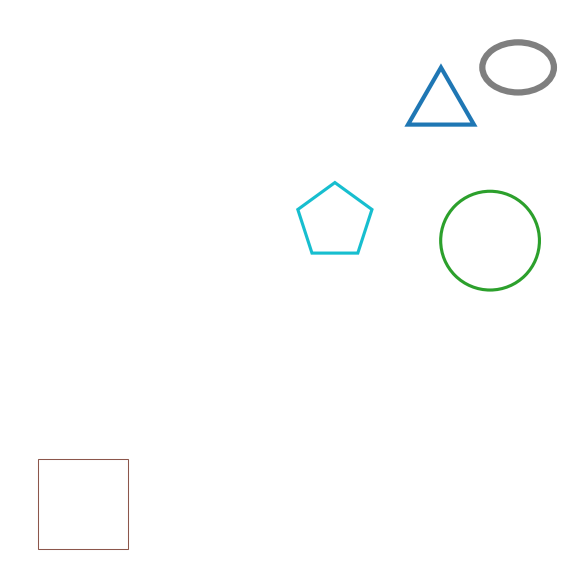[{"shape": "triangle", "thickness": 2, "radius": 0.33, "center": [0.764, 0.816]}, {"shape": "circle", "thickness": 1.5, "radius": 0.43, "center": [0.849, 0.582]}, {"shape": "square", "thickness": 0.5, "radius": 0.39, "center": [0.144, 0.126]}, {"shape": "oval", "thickness": 3, "radius": 0.31, "center": [0.897, 0.882]}, {"shape": "pentagon", "thickness": 1.5, "radius": 0.34, "center": [0.58, 0.615]}]